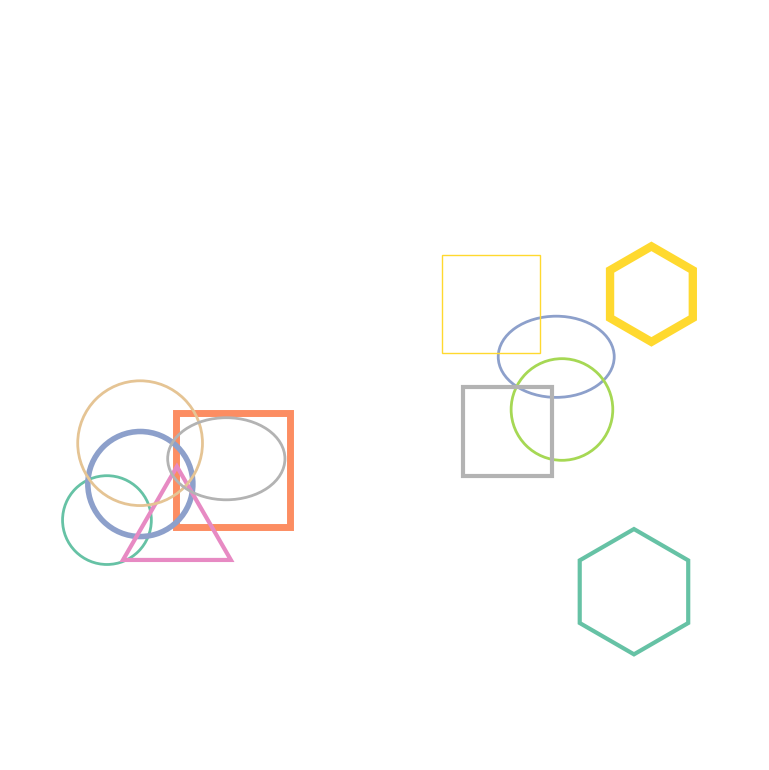[{"shape": "circle", "thickness": 1, "radius": 0.29, "center": [0.139, 0.325]}, {"shape": "hexagon", "thickness": 1.5, "radius": 0.41, "center": [0.823, 0.232]}, {"shape": "square", "thickness": 2.5, "radius": 0.37, "center": [0.303, 0.39]}, {"shape": "oval", "thickness": 1, "radius": 0.38, "center": [0.722, 0.537]}, {"shape": "circle", "thickness": 2, "radius": 0.34, "center": [0.182, 0.371]}, {"shape": "triangle", "thickness": 1.5, "radius": 0.4, "center": [0.23, 0.313]}, {"shape": "circle", "thickness": 1, "radius": 0.33, "center": [0.73, 0.468]}, {"shape": "hexagon", "thickness": 3, "radius": 0.31, "center": [0.846, 0.618]}, {"shape": "square", "thickness": 0.5, "radius": 0.32, "center": [0.637, 0.605]}, {"shape": "circle", "thickness": 1, "radius": 0.41, "center": [0.182, 0.424]}, {"shape": "oval", "thickness": 1, "radius": 0.38, "center": [0.294, 0.404]}, {"shape": "square", "thickness": 1.5, "radius": 0.29, "center": [0.659, 0.439]}]